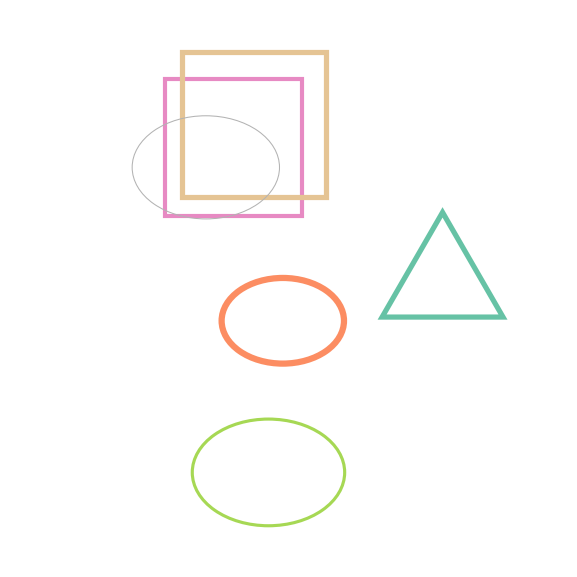[{"shape": "triangle", "thickness": 2.5, "radius": 0.6, "center": [0.766, 0.511]}, {"shape": "oval", "thickness": 3, "radius": 0.53, "center": [0.49, 0.444]}, {"shape": "square", "thickness": 2, "radius": 0.59, "center": [0.405, 0.744]}, {"shape": "oval", "thickness": 1.5, "radius": 0.66, "center": [0.465, 0.181]}, {"shape": "square", "thickness": 2.5, "radius": 0.63, "center": [0.44, 0.784]}, {"shape": "oval", "thickness": 0.5, "radius": 0.64, "center": [0.356, 0.709]}]